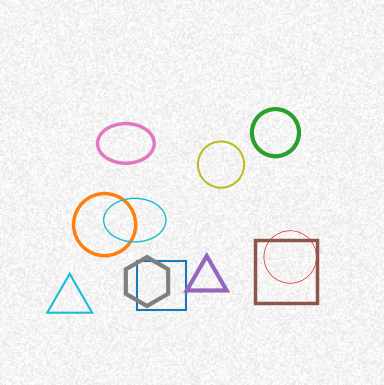[{"shape": "square", "thickness": 1.5, "radius": 0.32, "center": [0.421, 0.259]}, {"shape": "circle", "thickness": 2.5, "radius": 0.4, "center": [0.272, 0.417]}, {"shape": "circle", "thickness": 3, "radius": 0.31, "center": [0.715, 0.655]}, {"shape": "circle", "thickness": 0.5, "radius": 0.34, "center": [0.754, 0.333]}, {"shape": "triangle", "thickness": 3, "radius": 0.3, "center": [0.537, 0.275]}, {"shape": "square", "thickness": 2.5, "radius": 0.41, "center": [0.743, 0.295]}, {"shape": "oval", "thickness": 2.5, "radius": 0.37, "center": [0.327, 0.628]}, {"shape": "hexagon", "thickness": 3, "radius": 0.32, "center": [0.382, 0.269]}, {"shape": "circle", "thickness": 1.5, "radius": 0.3, "center": [0.574, 0.573]}, {"shape": "oval", "thickness": 1, "radius": 0.4, "center": [0.35, 0.428]}, {"shape": "triangle", "thickness": 1.5, "radius": 0.34, "center": [0.181, 0.221]}]